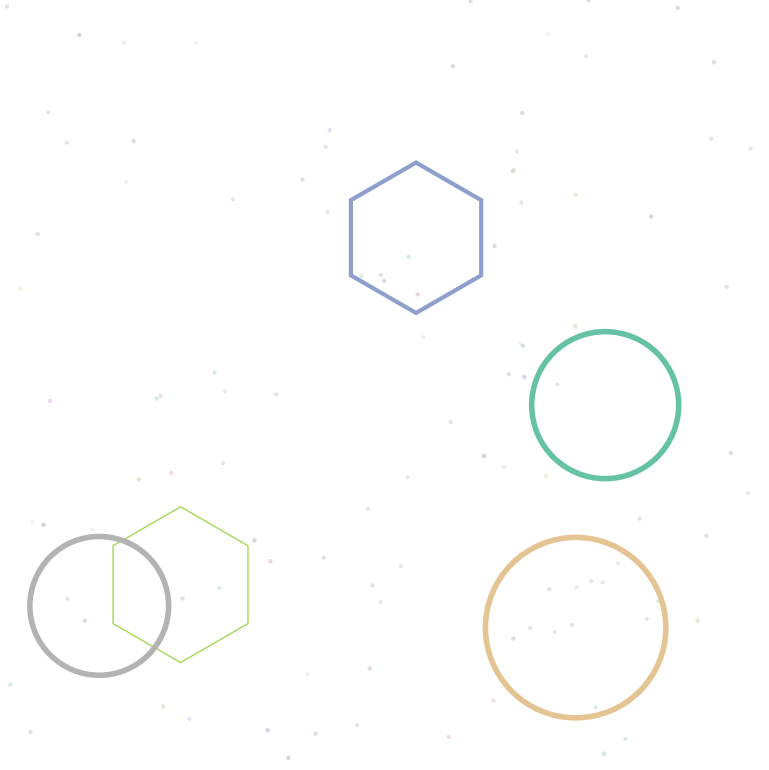[{"shape": "circle", "thickness": 2, "radius": 0.48, "center": [0.786, 0.474]}, {"shape": "hexagon", "thickness": 1.5, "radius": 0.49, "center": [0.54, 0.691]}, {"shape": "hexagon", "thickness": 0.5, "radius": 0.51, "center": [0.234, 0.241]}, {"shape": "circle", "thickness": 2, "radius": 0.59, "center": [0.748, 0.185]}, {"shape": "circle", "thickness": 2, "radius": 0.45, "center": [0.129, 0.213]}]